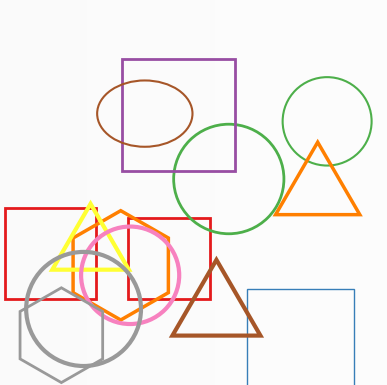[{"shape": "square", "thickness": 2, "radius": 0.53, "center": [0.436, 0.328]}, {"shape": "square", "thickness": 2, "radius": 0.59, "center": [0.13, 0.342]}, {"shape": "square", "thickness": 1, "radius": 0.69, "center": [0.775, 0.112]}, {"shape": "circle", "thickness": 2, "radius": 0.71, "center": [0.59, 0.535]}, {"shape": "circle", "thickness": 1.5, "radius": 0.57, "center": [0.844, 0.685]}, {"shape": "square", "thickness": 2, "radius": 0.72, "center": [0.461, 0.702]}, {"shape": "hexagon", "thickness": 2.5, "radius": 0.71, "center": [0.312, 0.311]}, {"shape": "triangle", "thickness": 2.5, "radius": 0.63, "center": [0.82, 0.505]}, {"shape": "triangle", "thickness": 3, "radius": 0.57, "center": [0.234, 0.357]}, {"shape": "triangle", "thickness": 3, "radius": 0.66, "center": [0.559, 0.194]}, {"shape": "oval", "thickness": 1.5, "radius": 0.62, "center": [0.374, 0.705]}, {"shape": "circle", "thickness": 3, "radius": 0.63, "center": [0.336, 0.285]}, {"shape": "hexagon", "thickness": 2, "radius": 0.62, "center": [0.158, 0.129]}, {"shape": "circle", "thickness": 3, "radius": 0.74, "center": [0.216, 0.197]}]